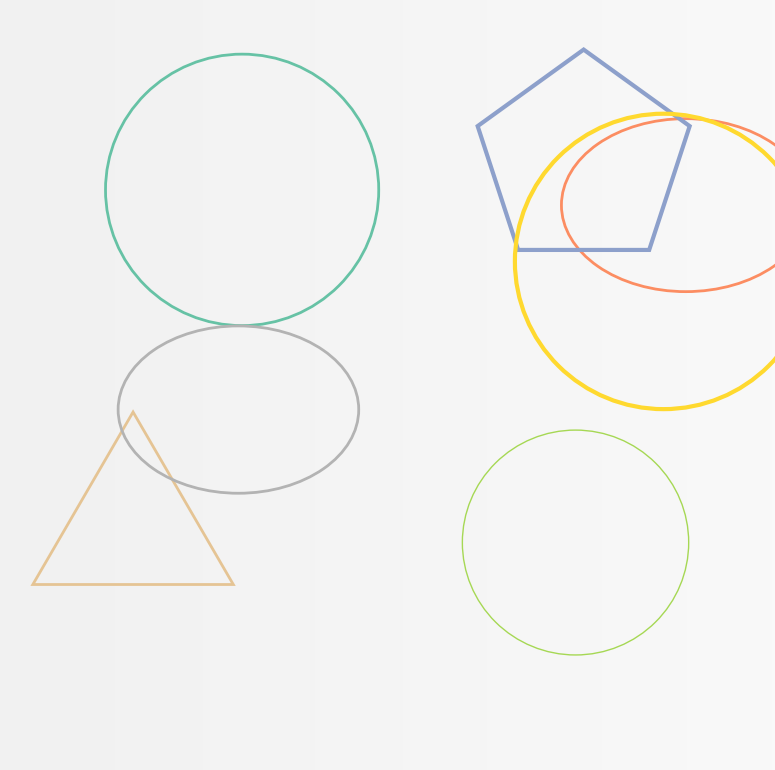[{"shape": "circle", "thickness": 1, "radius": 0.88, "center": [0.312, 0.753]}, {"shape": "oval", "thickness": 1, "radius": 0.8, "center": [0.885, 0.734]}, {"shape": "pentagon", "thickness": 1.5, "radius": 0.72, "center": [0.753, 0.792]}, {"shape": "circle", "thickness": 0.5, "radius": 0.73, "center": [0.743, 0.295]}, {"shape": "circle", "thickness": 1.5, "radius": 0.96, "center": [0.856, 0.66]}, {"shape": "triangle", "thickness": 1, "radius": 0.75, "center": [0.172, 0.316]}, {"shape": "oval", "thickness": 1, "radius": 0.78, "center": [0.308, 0.468]}]